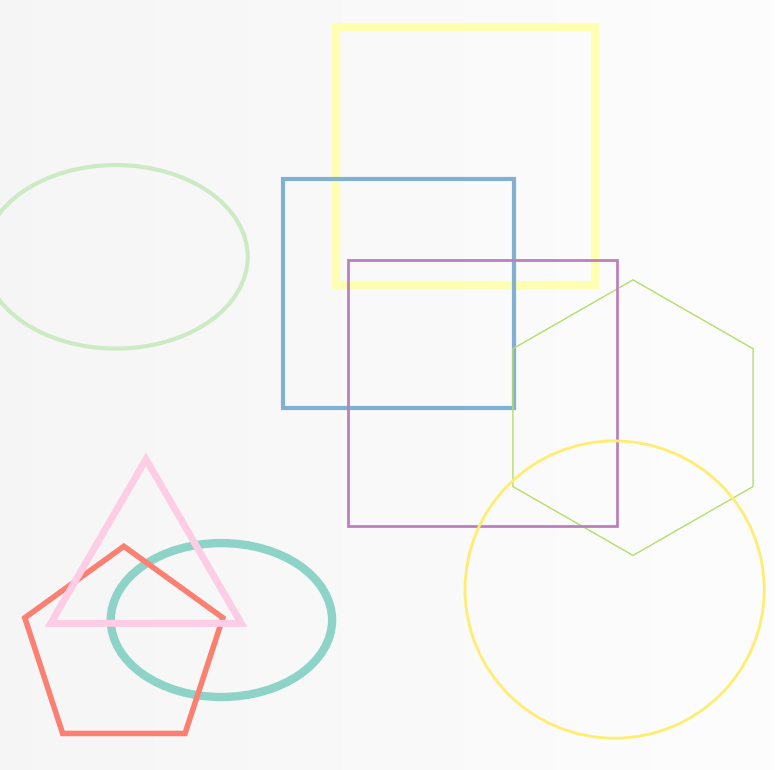[{"shape": "oval", "thickness": 3, "radius": 0.71, "center": [0.286, 0.195]}, {"shape": "square", "thickness": 3, "radius": 0.84, "center": [0.601, 0.797]}, {"shape": "pentagon", "thickness": 2, "radius": 0.67, "center": [0.16, 0.156]}, {"shape": "square", "thickness": 1.5, "radius": 0.74, "center": [0.515, 0.618]}, {"shape": "hexagon", "thickness": 0.5, "radius": 0.89, "center": [0.817, 0.458]}, {"shape": "triangle", "thickness": 2.5, "radius": 0.71, "center": [0.188, 0.261]}, {"shape": "square", "thickness": 1, "radius": 0.86, "center": [0.623, 0.49]}, {"shape": "oval", "thickness": 1.5, "radius": 0.85, "center": [0.149, 0.666]}, {"shape": "circle", "thickness": 1, "radius": 0.97, "center": [0.793, 0.234]}]